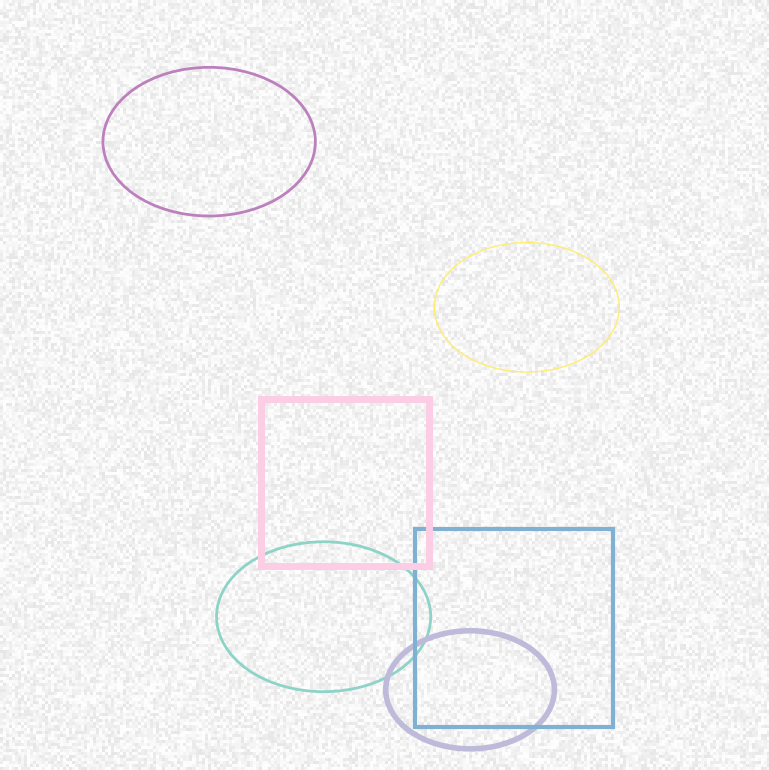[{"shape": "oval", "thickness": 1, "radius": 0.7, "center": [0.42, 0.199]}, {"shape": "oval", "thickness": 2, "radius": 0.55, "center": [0.61, 0.104]}, {"shape": "square", "thickness": 1.5, "radius": 0.64, "center": [0.667, 0.185]}, {"shape": "square", "thickness": 2.5, "radius": 0.54, "center": [0.448, 0.373]}, {"shape": "oval", "thickness": 1, "radius": 0.69, "center": [0.272, 0.816]}, {"shape": "oval", "thickness": 0.5, "radius": 0.6, "center": [0.684, 0.601]}]